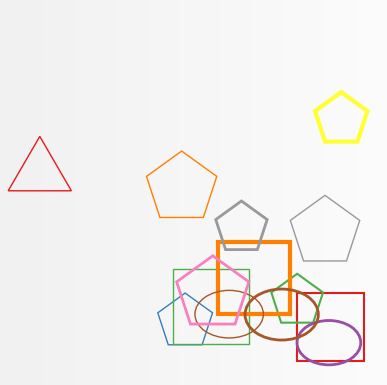[{"shape": "square", "thickness": 1.5, "radius": 0.44, "center": [0.852, 0.151]}, {"shape": "triangle", "thickness": 1, "radius": 0.47, "center": [0.103, 0.552]}, {"shape": "pentagon", "thickness": 1, "radius": 0.37, "center": [0.478, 0.165]}, {"shape": "square", "thickness": 1, "radius": 0.49, "center": [0.545, 0.203]}, {"shape": "pentagon", "thickness": 1.5, "radius": 0.35, "center": [0.767, 0.219]}, {"shape": "oval", "thickness": 2, "radius": 0.41, "center": [0.849, 0.11]}, {"shape": "pentagon", "thickness": 1, "radius": 0.48, "center": [0.469, 0.512]}, {"shape": "square", "thickness": 3, "radius": 0.47, "center": [0.655, 0.278]}, {"shape": "pentagon", "thickness": 3, "radius": 0.36, "center": [0.881, 0.69]}, {"shape": "oval", "thickness": 2, "radius": 0.47, "center": [0.727, 0.183]}, {"shape": "oval", "thickness": 1, "radius": 0.44, "center": [0.591, 0.184]}, {"shape": "pentagon", "thickness": 2, "radius": 0.49, "center": [0.549, 0.238]}, {"shape": "pentagon", "thickness": 2, "radius": 0.35, "center": [0.623, 0.408]}, {"shape": "pentagon", "thickness": 1, "radius": 0.47, "center": [0.839, 0.398]}]